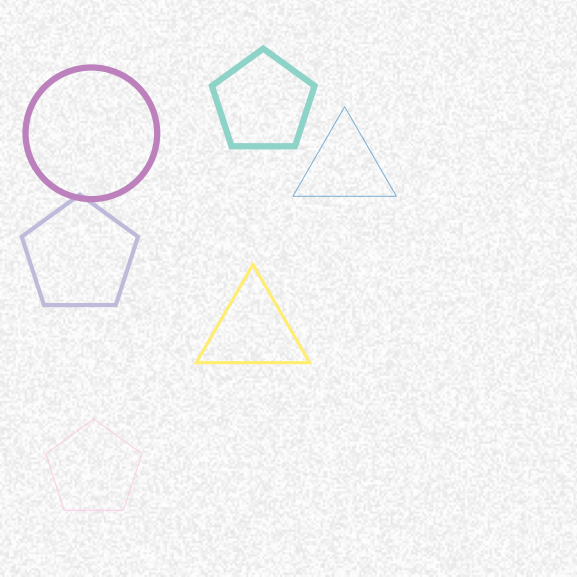[{"shape": "pentagon", "thickness": 3, "radius": 0.47, "center": [0.456, 0.821]}, {"shape": "pentagon", "thickness": 2, "radius": 0.53, "center": [0.138, 0.556]}, {"shape": "triangle", "thickness": 0.5, "radius": 0.52, "center": [0.597, 0.711]}, {"shape": "pentagon", "thickness": 0.5, "radius": 0.44, "center": [0.162, 0.186]}, {"shape": "circle", "thickness": 3, "radius": 0.57, "center": [0.158, 0.768]}, {"shape": "triangle", "thickness": 1.5, "radius": 0.57, "center": [0.438, 0.428]}]